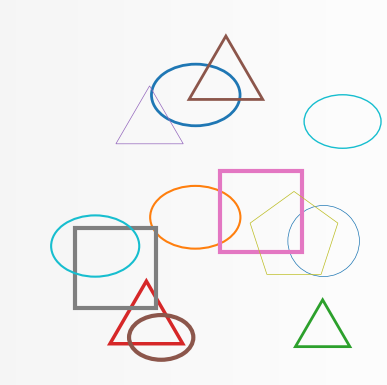[{"shape": "oval", "thickness": 2, "radius": 0.57, "center": [0.505, 0.753]}, {"shape": "circle", "thickness": 0.5, "radius": 0.46, "center": [0.835, 0.374]}, {"shape": "oval", "thickness": 1.5, "radius": 0.58, "center": [0.504, 0.436]}, {"shape": "triangle", "thickness": 2, "radius": 0.41, "center": [0.833, 0.14]}, {"shape": "triangle", "thickness": 2.5, "radius": 0.54, "center": [0.378, 0.161]}, {"shape": "triangle", "thickness": 0.5, "radius": 0.5, "center": [0.386, 0.677]}, {"shape": "oval", "thickness": 3, "radius": 0.41, "center": [0.416, 0.124]}, {"shape": "triangle", "thickness": 2, "radius": 0.55, "center": [0.583, 0.797]}, {"shape": "square", "thickness": 3, "radius": 0.53, "center": [0.674, 0.451]}, {"shape": "square", "thickness": 3, "radius": 0.52, "center": [0.297, 0.304]}, {"shape": "pentagon", "thickness": 0.5, "radius": 0.6, "center": [0.759, 0.384]}, {"shape": "oval", "thickness": 1, "radius": 0.5, "center": [0.884, 0.684]}, {"shape": "oval", "thickness": 1.5, "radius": 0.57, "center": [0.246, 0.361]}]